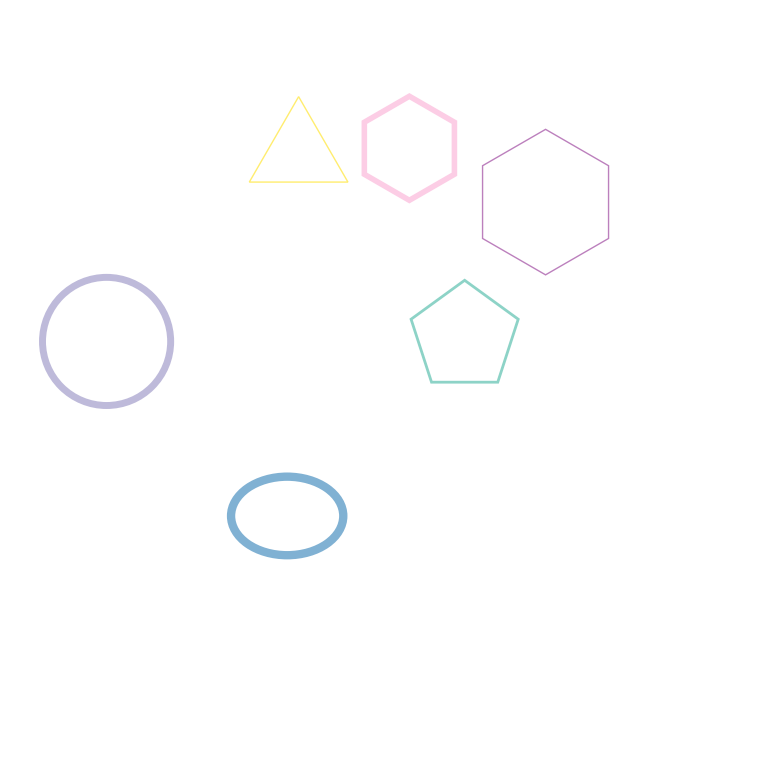[{"shape": "pentagon", "thickness": 1, "radius": 0.37, "center": [0.603, 0.563]}, {"shape": "circle", "thickness": 2.5, "radius": 0.42, "center": [0.138, 0.557]}, {"shape": "oval", "thickness": 3, "radius": 0.36, "center": [0.373, 0.33]}, {"shape": "hexagon", "thickness": 2, "radius": 0.34, "center": [0.532, 0.807]}, {"shape": "hexagon", "thickness": 0.5, "radius": 0.47, "center": [0.709, 0.738]}, {"shape": "triangle", "thickness": 0.5, "radius": 0.37, "center": [0.388, 0.801]}]